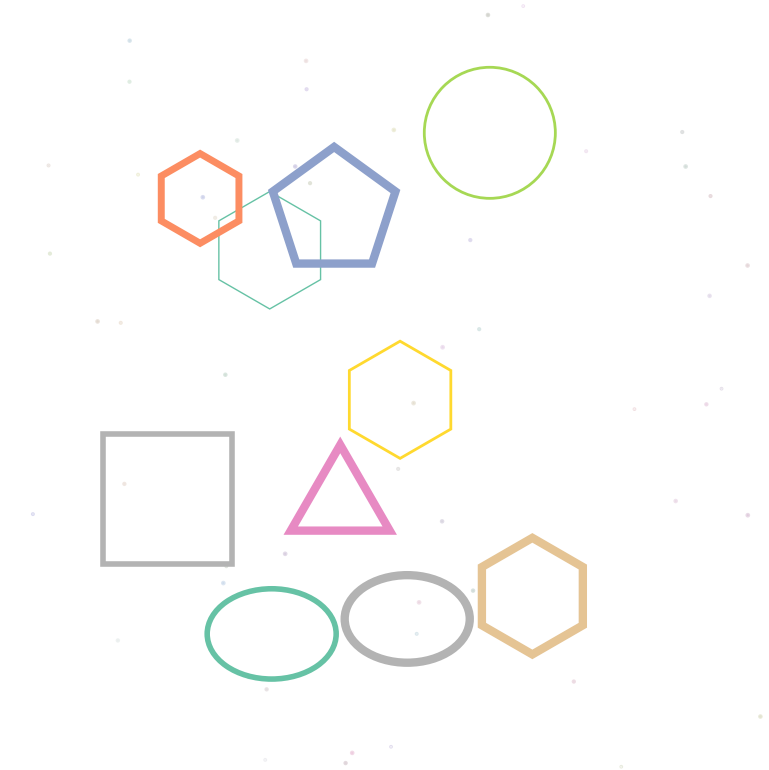[{"shape": "hexagon", "thickness": 0.5, "radius": 0.38, "center": [0.35, 0.675]}, {"shape": "oval", "thickness": 2, "radius": 0.42, "center": [0.353, 0.177]}, {"shape": "hexagon", "thickness": 2.5, "radius": 0.29, "center": [0.26, 0.742]}, {"shape": "pentagon", "thickness": 3, "radius": 0.42, "center": [0.434, 0.725]}, {"shape": "triangle", "thickness": 3, "radius": 0.37, "center": [0.442, 0.348]}, {"shape": "circle", "thickness": 1, "radius": 0.43, "center": [0.636, 0.828]}, {"shape": "hexagon", "thickness": 1, "radius": 0.38, "center": [0.52, 0.481]}, {"shape": "hexagon", "thickness": 3, "radius": 0.38, "center": [0.691, 0.226]}, {"shape": "oval", "thickness": 3, "radius": 0.41, "center": [0.529, 0.196]}, {"shape": "square", "thickness": 2, "radius": 0.42, "center": [0.217, 0.352]}]